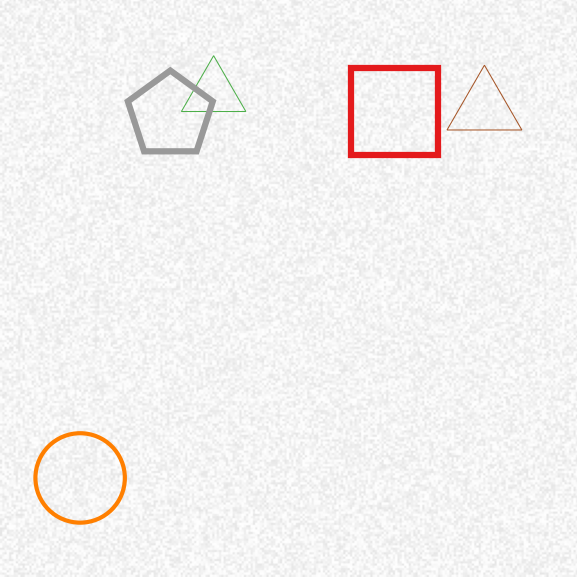[{"shape": "square", "thickness": 3, "radius": 0.38, "center": [0.684, 0.806]}, {"shape": "triangle", "thickness": 0.5, "radius": 0.32, "center": [0.37, 0.838]}, {"shape": "circle", "thickness": 2, "radius": 0.39, "center": [0.139, 0.172]}, {"shape": "triangle", "thickness": 0.5, "radius": 0.37, "center": [0.839, 0.811]}, {"shape": "pentagon", "thickness": 3, "radius": 0.39, "center": [0.295, 0.8]}]